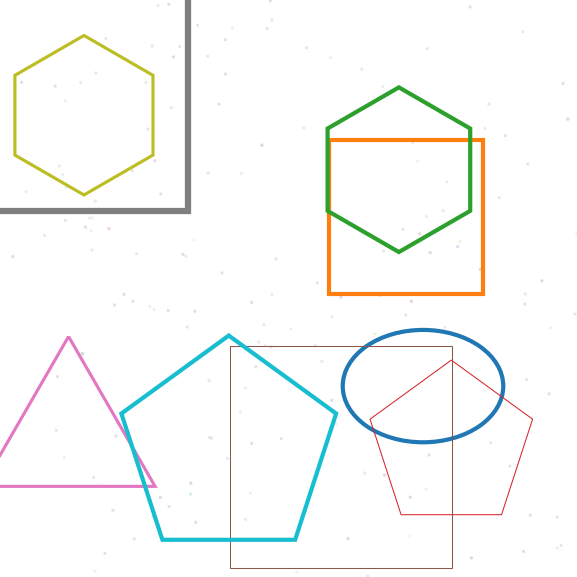[{"shape": "oval", "thickness": 2, "radius": 0.69, "center": [0.732, 0.331]}, {"shape": "square", "thickness": 2, "radius": 0.67, "center": [0.703, 0.623]}, {"shape": "hexagon", "thickness": 2, "radius": 0.71, "center": [0.691, 0.705]}, {"shape": "pentagon", "thickness": 0.5, "radius": 0.74, "center": [0.781, 0.228]}, {"shape": "square", "thickness": 0.5, "radius": 0.96, "center": [0.591, 0.208]}, {"shape": "triangle", "thickness": 1.5, "radius": 0.86, "center": [0.119, 0.243]}, {"shape": "square", "thickness": 3, "radius": 0.96, "center": [0.135, 0.825]}, {"shape": "hexagon", "thickness": 1.5, "radius": 0.69, "center": [0.145, 0.8]}, {"shape": "pentagon", "thickness": 2, "radius": 0.98, "center": [0.396, 0.223]}]